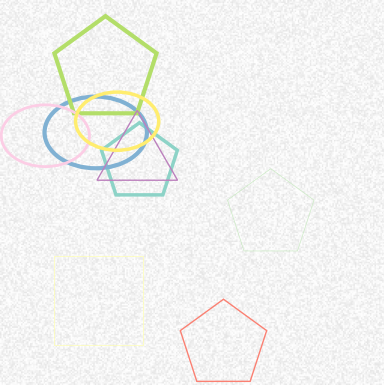[{"shape": "pentagon", "thickness": 2.5, "radius": 0.52, "center": [0.362, 0.578]}, {"shape": "square", "thickness": 0.5, "radius": 0.58, "center": [0.256, 0.22]}, {"shape": "pentagon", "thickness": 1, "radius": 0.59, "center": [0.58, 0.105]}, {"shape": "oval", "thickness": 3, "radius": 0.66, "center": [0.249, 0.656]}, {"shape": "pentagon", "thickness": 3, "radius": 0.7, "center": [0.274, 0.819]}, {"shape": "oval", "thickness": 2, "radius": 0.57, "center": [0.118, 0.647]}, {"shape": "triangle", "thickness": 1, "radius": 0.6, "center": [0.357, 0.592]}, {"shape": "pentagon", "thickness": 0.5, "radius": 0.59, "center": [0.703, 0.444]}, {"shape": "oval", "thickness": 2.5, "radius": 0.54, "center": [0.304, 0.685]}]